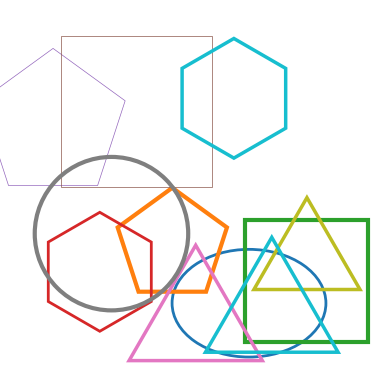[{"shape": "oval", "thickness": 2, "radius": 1.0, "center": [0.647, 0.212]}, {"shape": "pentagon", "thickness": 3, "radius": 0.75, "center": [0.448, 0.363]}, {"shape": "square", "thickness": 3, "radius": 0.79, "center": [0.796, 0.269]}, {"shape": "hexagon", "thickness": 2, "radius": 0.77, "center": [0.259, 0.294]}, {"shape": "pentagon", "thickness": 0.5, "radius": 0.98, "center": [0.138, 0.677]}, {"shape": "square", "thickness": 0.5, "radius": 0.98, "center": [0.354, 0.711]}, {"shape": "triangle", "thickness": 2.5, "radius": 1.0, "center": [0.508, 0.163]}, {"shape": "circle", "thickness": 3, "radius": 1.0, "center": [0.29, 0.393]}, {"shape": "triangle", "thickness": 2.5, "radius": 0.8, "center": [0.797, 0.328]}, {"shape": "hexagon", "thickness": 2.5, "radius": 0.78, "center": [0.607, 0.745]}, {"shape": "triangle", "thickness": 2.5, "radius": 0.99, "center": [0.706, 0.185]}]